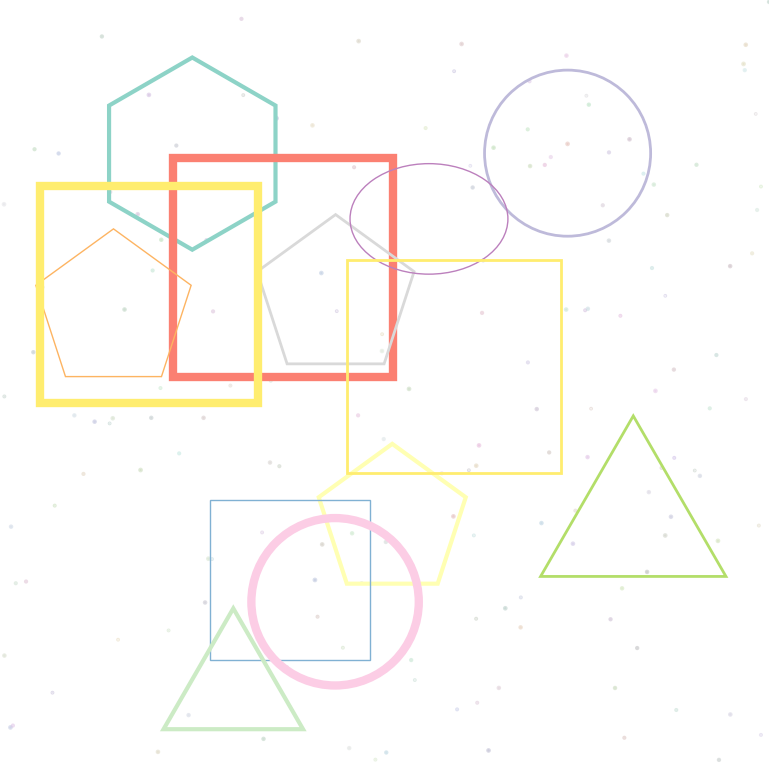[{"shape": "hexagon", "thickness": 1.5, "radius": 0.62, "center": [0.25, 0.801]}, {"shape": "pentagon", "thickness": 1.5, "radius": 0.5, "center": [0.509, 0.323]}, {"shape": "circle", "thickness": 1, "radius": 0.54, "center": [0.737, 0.801]}, {"shape": "square", "thickness": 3, "radius": 0.71, "center": [0.367, 0.653]}, {"shape": "square", "thickness": 0.5, "radius": 0.52, "center": [0.377, 0.247]}, {"shape": "pentagon", "thickness": 0.5, "radius": 0.53, "center": [0.147, 0.597]}, {"shape": "triangle", "thickness": 1, "radius": 0.69, "center": [0.822, 0.321]}, {"shape": "circle", "thickness": 3, "radius": 0.54, "center": [0.435, 0.218]}, {"shape": "pentagon", "thickness": 1, "radius": 0.54, "center": [0.436, 0.614]}, {"shape": "oval", "thickness": 0.5, "radius": 0.51, "center": [0.557, 0.716]}, {"shape": "triangle", "thickness": 1.5, "radius": 0.52, "center": [0.303, 0.105]}, {"shape": "square", "thickness": 3, "radius": 0.71, "center": [0.194, 0.617]}, {"shape": "square", "thickness": 1, "radius": 0.69, "center": [0.59, 0.524]}]